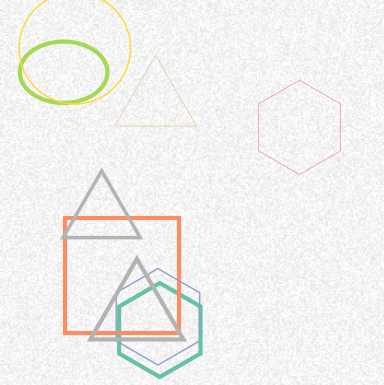[{"shape": "hexagon", "thickness": 3, "radius": 0.61, "center": [0.415, 0.143]}, {"shape": "square", "thickness": 3, "radius": 0.74, "center": [0.317, 0.285]}, {"shape": "hexagon", "thickness": 1, "radius": 0.63, "center": [0.41, 0.177]}, {"shape": "hexagon", "thickness": 0.5, "radius": 0.61, "center": [0.778, 0.669]}, {"shape": "oval", "thickness": 3, "radius": 0.57, "center": [0.165, 0.812]}, {"shape": "circle", "thickness": 1, "radius": 0.72, "center": [0.194, 0.875]}, {"shape": "triangle", "thickness": 0.5, "radius": 0.61, "center": [0.404, 0.734]}, {"shape": "triangle", "thickness": 2.5, "radius": 0.58, "center": [0.264, 0.441]}, {"shape": "triangle", "thickness": 3, "radius": 0.7, "center": [0.356, 0.188]}]